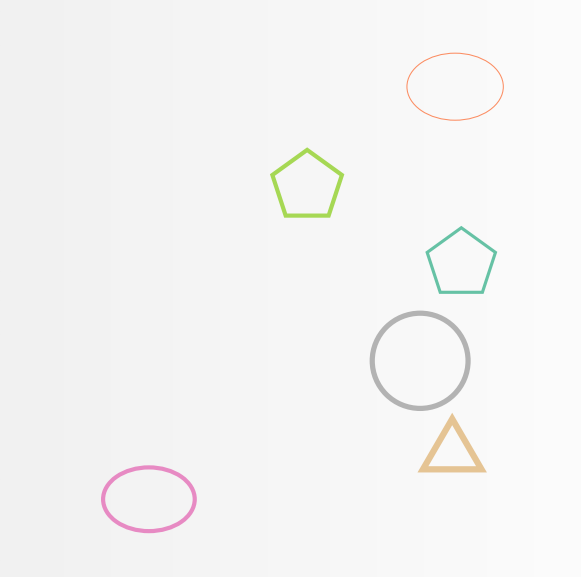[{"shape": "pentagon", "thickness": 1.5, "radius": 0.31, "center": [0.794, 0.543]}, {"shape": "oval", "thickness": 0.5, "radius": 0.41, "center": [0.783, 0.849]}, {"shape": "oval", "thickness": 2, "radius": 0.39, "center": [0.256, 0.135]}, {"shape": "pentagon", "thickness": 2, "radius": 0.31, "center": [0.528, 0.677]}, {"shape": "triangle", "thickness": 3, "radius": 0.29, "center": [0.778, 0.216]}, {"shape": "circle", "thickness": 2.5, "radius": 0.41, "center": [0.723, 0.374]}]